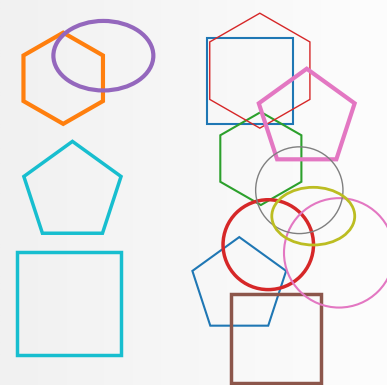[{"shape": "square", "thickness": 1.5, "radius": 0.56, "center": [0.644, 0.789]}, {"shape": "pentagon", "thickness": 1.5, "radius": 0.64, "center": [0.617, 0.257]}, {"shape": "hexagon", "thickness": 3, "radius": 0.59, "center": [0.163, 0.797]}, {"shape": "hexagon", "thickness": 1.5, "radius": 0.6, "center": [0.673, 0.588]}, {"shape": "circle", "thickness": 2.5, "radius": 0.58, "center": [0.692, 0.364]}, {"shape": "hexagon", "thickness": 1, "radius": 0.75, "center": [0.671, 0.816]}, {"shape": "oval", "thickness": 3, "radius": 0.64, "center": [0.267, 0.855]}, {"shape": "square", "thickness": 2.5, "radius": 0.58, "center": [0.713, 0.12]}, {"shape": "pentagon", "thickness": 3, "radius": 0.65, "center": [0.792, 0.691]}, {"shape": "circle", "thickness": 1.5, "radius": 0.71, "center": [0.875, 0.343]}, {"shape": "circle", "thickness": 1, "radius": 0.56, "center": [0.772, 0.506]}, {"shape": "oval", "thickness": 2, "radius": 0.54, "center": [0.808, 0.439]}, {"shape": "pentagon", "thickness": 2.5, "radius": 0.66, "center": [0.187, 0.501]}, {"shape": "square", "thickness": 2.5, "radius": 0.66, "center": [0.178, 0.211]}]